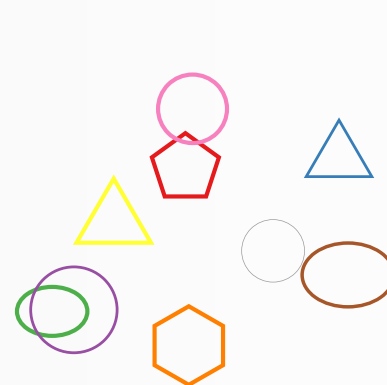[{"shape": "pentagon", "thickness": 3, "radius": 0.45, "center": [0.478, 0.563]}, {"shape": "triangle", "thickness": 2, "radius": 0.49, "center": [0.875, 0.59]}, {"shape": "oval", "thickness": 3, "radius": 0.45, "center": [0.135, 0.191]}, {"shape": "circle", "thickness": 2, "radius": 0.56, "center": [0.191, 0.195]}, {"shape": "hexagon", "thickness": 3, "radius": 0.51, "center": [0.487, 0.102]}, {"shape": "triangle", "thickness": 3, "radius": 0.55, "center": [0.293, 0.425]}, {"shape": "oval", "thickness": 2.5, "radius": 0.59, "center": [0.898, 0.286]}, {"shape": "circle", "thickness": 3, "radius": 0.44, "center": [0.497, 0.717]}, {"shape": "circle", "thickness": 0.5, "radius": 0.41, "center": [0.705, 0.348]}]